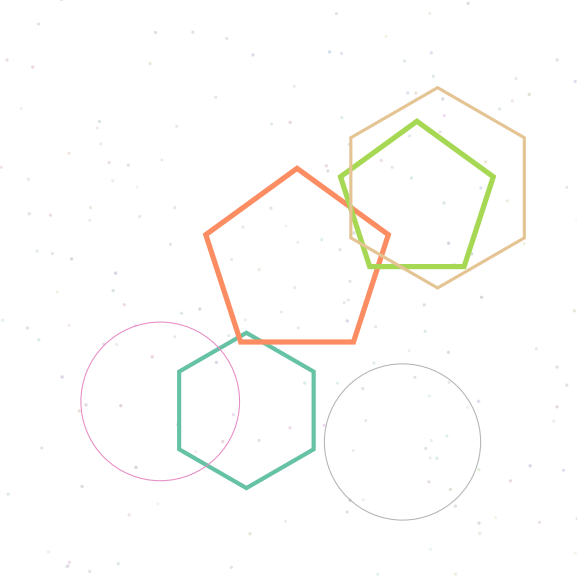[{"shape": "hexagon", "thickness": 2, "radius": 0.67, "center": [0.427, 0.288]}, {"shape": "pentagon", "thickness": 2.5, "radius": 0.83, "center": [0.514, 0.541]}, {"shape": "circle", "thickness": 0.5, "radius": 0.69, "center": [0.277, 0.304]}, {"shape": "pentagon", "thickness": 2.5, "radius": 0.7, "center": [0.722, 0.65]}, {"shape": "hexagon", "thickness": 1.5, "radius": 0.87, "center": [0.758, 0.674]}, {"shape": "circle", "thickness": 0.5, "radius": 0.68, "center": [0.697, 0.234]}]